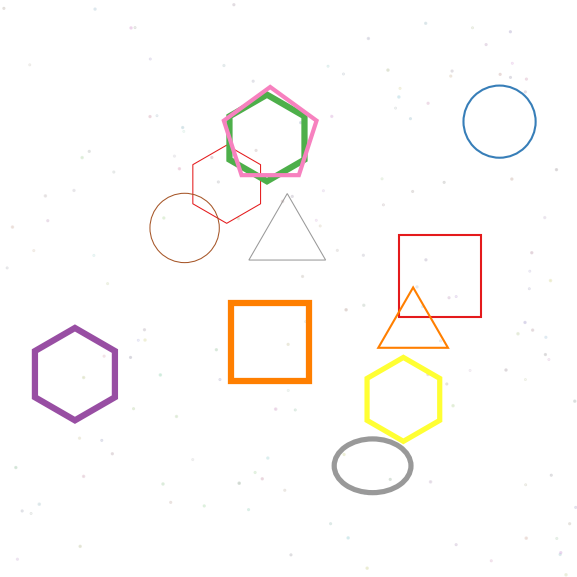[{"shape": "hexagon", "thickness": 0.5, "radius": 0.34, "center": [0.393, 0.68]}, {"shape": "square", "thickness": 1, "radius": 0.36, "center": [0.763, 0.521]}, {"shape": "circle", "thickness": 1, "radius": 0.31, "center": [0.865, 0.788]}, {"shape": "hexagon", "thickness": 3, "radius": 0.37, "center": [0.462, 0.76]}, {"shape": "hexagon", "thickness": 3, "radius": 0.4, "center": [0.13, 0.351]}, {"shape": "triangle", "thickness": 1, "radius": 0.35, "center": [0.715, 0.432]}, {"shape": "square", "thickness": 3, "radius": 0.34, "center": [0.467, 0.407]}, {"shape": "hexagon", "thickness": 2.5, "radius": 0.36, "center": [0.699, 0.308]}, {"shape": "circle", "thickness": 0.5, "radius": 0.3, "center": [0.32, 0.604]}, {"shape": "pentagon", "thickness": 2, "radius": 0.42, "center": [0.468, 0.764]}, {"shape": "triangle", "thickness": 0.5, "radius": 0.38, "center": [0.497, 0.587]}, {"shape": "oval", "thickness": 2.5, "radius": 0.33, "center": [0.645, 0.193]}]